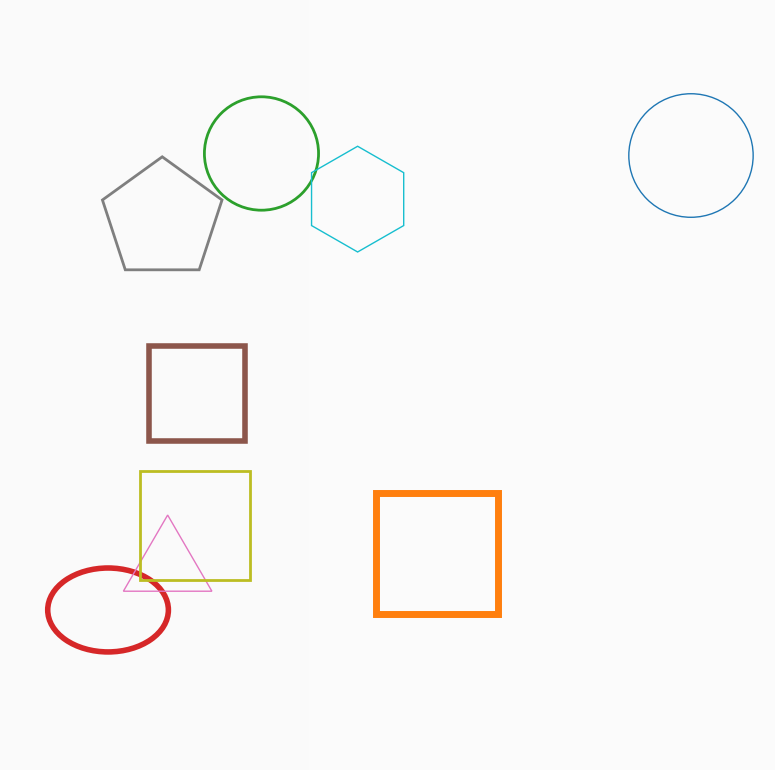[{"shape": "circle", "thickness": 0.5, "radius": 0.4, "center": [0.892, 0.798]}, {"shape": "square", "thickness": 2.5, "radius": 0.39, "center": [0.564, 0.281]}, {"shape": "circle", "thickness": 1, "radius": 0.37, "center": [0.337, 0.801]}, {"shape": "oval", "thickness": 2, "radius": 0.39, "center": [0.139, 0.208]}, {"shape": "square", "thickness": 2, "radius": 0.31, "center": [0.254, 0.489]}, {"shape": "triangle", "thickness": 0.5, "radius": 0.33, "center": [0.216, 0.265]}, {"shape": "pentagon", "thickness": 1, "radius": 0.41, "center": [0.209, 0.715]}, {"shape": "square", "thickness": 1, "radius": 0.36, "center": [0.251, 0.318]}, {"shape": "hexagon", "thickness": 0.5, "radius": 0.34, "center": [0.461, 0.741]}]